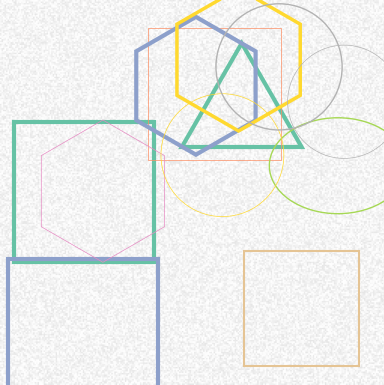[{"shape": "triangle", "thickness": 3, "radius": 0.9, "center": [0.628, 0.708]}, {"shape": "square", "thickness": 3, "radius": 0.91, "center": [0.218, 0.502]}, {"shape": "square", "thickness": 0.5, "radius": 0.86, "center": [0.557, 0.755]}, {"shape": "hexagon", "thickness": 3, "radius": 0.89, "center": [0.509, 0.777]}, {"shape": "square", "thickness": 3, "radius": 0.98, "center": [0.215, 0.131]}, {"shape": "hexagon", "thickness": 0.5, "radius": 0.92, "center": [0.267, 0.503]}, {"shape": "oval", "thickness": 1, "radius": 0.89, "center": [0.877, 0.57]}, {"shape": "hexagon", "thickness": 2.5, "radius": 0.92, "center": [0.62, 0.845]}, {"shape": "circle", "thickness": 0.5, "radius": 0.8, "center": [0.578, 0.597]}, {"shape": "square", "thickness": 1.5, "radius": 0.75, "center": [0.783, 0.198]}, {"shape": "circle", "thickness": 0.5, "radius": 0.74, "center": [0.894, 0.736]}, {"shape": "circle", "thickness": 1, "radius": 0.82, "center": [0.725, 0.826]}]